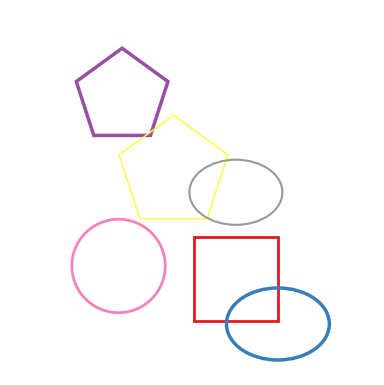[{"shape": "square", "thickness": 2, "radius": 0.54, "center": [0.613, 0.275]}, {"shape": "oval", "thickness": 2.5, "radius": 0.67, "center": [0.722, 0.159]}, {"shape": "pentagon", "thickness": 2.5, "radius": 0.63, "center": [0.317, 0.749]}, {"shape": "pentagon", "thickness": 1, "radius": 0.74, "center": [0.451, 0.552]}, {"shape": "circle", "thickness": 2, "radius": 0.61, "center": [0.308, 0.309]}, {"shape": "oval", "thickness": 1.5, "radius": 0.6, "center": [0.613, 0.501]}]